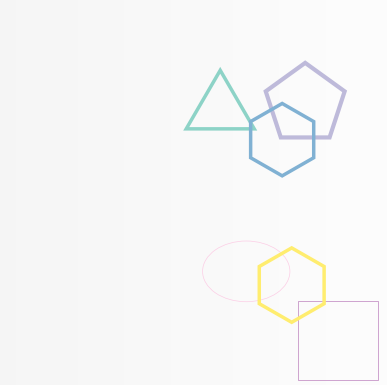[{"shape": "triangle", "thickness": 2.5, "radius": 0.51, "center": [0.568, 0.716]}, {"shape": "pentagon", "thickness": 3, "radius": 0.54, "center": [0.788, 0.73]}, {"shape": "hexagon", "thickness": 2.5, "radius": 0.47, "center": [0.728, 0.637]}, {"shape": "oval", "thickness": 0.5, "radius": 0.56, "center": [0.635, 0.295]}, {"shape": "square", "thickness": 0.5, "radius": 0.51, "center": [0.872, 0.116]}, {"shape": "hexagon", "thickness": 2.5, "radius": 0.48, "center": [0.753, 0.259]}]